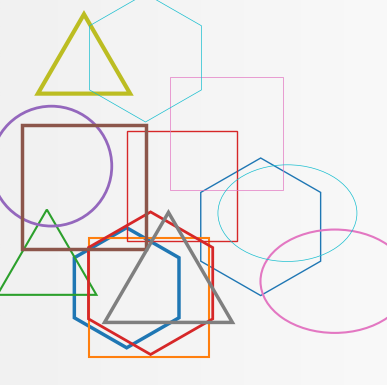[{"shape": "hexagon", "thickness": 2.5, "radius": 0.78, "center": [0.327, 0.253]}, {"shape": "hexagon", "thickness": 1, "radius": 0.89, "center": [0.673, 0.411]}, {"shape": "square", "thickness": 1.5, "radius": 0.77, "center": [0.384, 0.227]}, {"shape": "triangle", "thickness": 1.5, "radius": 0.74, "center": [0.121, 0.308]}, {"shape": "hexagon", "thickness": 2, "radius": 0.93, "center": [0.389, 0.264]}, {"shape": "square", "thickness": 1, "radius": 0.71, "center": [0.47, 0.517]}, {"shape": "circle", "thickness": 2, "radius": 0.78, "center": [0.133, 0.568]}, {"shape": "square", "thickness": 2.5, "radius": 0.81, "center": [0.217, 0.515]}, {"shape": "oval", "thickness": 1.5, "radius": 0.96, "center": [0.864, 0.27]}, {"shape": "square", "thickness": 0.5, "radius": 0.73, "center": [0.585, 0.654]}, {"shape": "triangle", "thickness": 2.5, "radius": 0.95, "center": [0.435, 0.258]}, {"shape": "triangle", "thickness": 3, "radius": 0.69, "center": [0.217, 0.826]}, {"shape": "hexagon", "thickness": 0.5, "radius": 0.83, "center": [0.375, 0.85]}, {"shape": "oval", "thickness": 0.5, "radius": 0.9, "center": [0.742, 0.446]}]